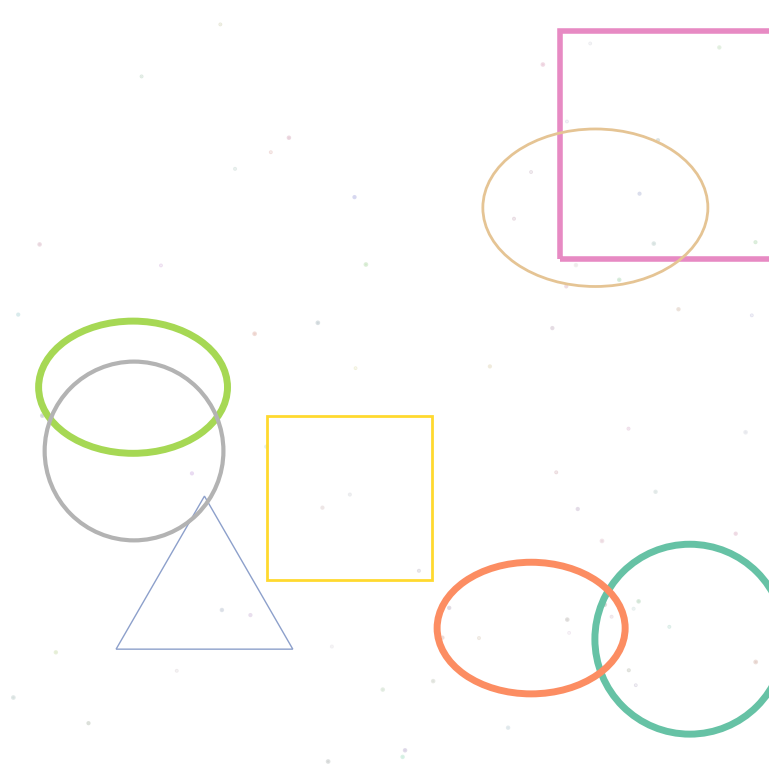[{"shape": "circle", "thickness": 2.5, "radius": 0.62, "center": [0.896, 0.17]}, {"shape": "oval", "thickness": 2.5, "radius": 0.61, "center": [0.69, 0.184]}, {"shape": "triangle", "thickness": 0.5, "radius": 0.66, "center": [0.266, 0.223]}, {"shape": "square", "thickness": 2, "radius": 0.74, "center": [0.875, 0.812]}, {"shape": "oval", "thickness": 2.5, "radius": 0.61, "center": [0.173, 0.497]}, {"shape": "square", "thickness": 1, "radius": 0.53, "center": [0.454, 0.353]}, {"shape": "oval", "thickness": 1, "radius": 0.73, "center": [0.773, 0.73]}, {"shape": "circle", "thickness": 1.5, "radius": 0.58, "center": [0.174, 0.414]}]